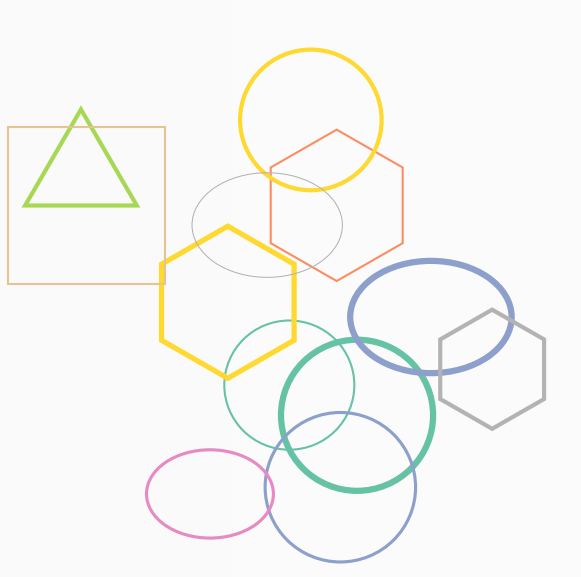[{"shape": "circle", "thickness": 1, "radius": 0.56, "center": [0.498, 0.332]}, {"shape": "circle", "thickness": 3, "radius": 0.65, "center": [0.614, 0.28]}, {"shape": "hexagon", "thickness": 1, "radius": 0.66, "center": [0.579, 0.644]}, {"shape": "circle", "thickness": 1.5, "radius": 0.65, "center": [0.586, 0.155]}, {"shape": "oval", "thickness": 3, "radius": 0.69, "center": [0.741, 0.45]}, {"shape": "oval", "thickness": 1.5, "radius": 0.55, "center": [0.361, 0.144]}, {"shape": "triangle", "thickness": 2, "radius": 0.55, "center": [0.139, 0.699]}, {"shape": "hexagon", "thickness": 2.5, "radius": 0.66, "center": [0.392, 0.476]}, {"shape": "circle", "thickness": 2, "radius": 0.61, "center": [0.535, 0.791]}, {"shape": "square", "thickness": 1, "radius": 0.68, "center": [0.149, 0.643]}, {"shape": "hexagon", "thickness": 2, "radius": 0.52, "center": [0.847, 0.36]}, {"shape": "oval", "thickness": 0.5, "radius": 0.65, "center": [0.46, 0.609]}]